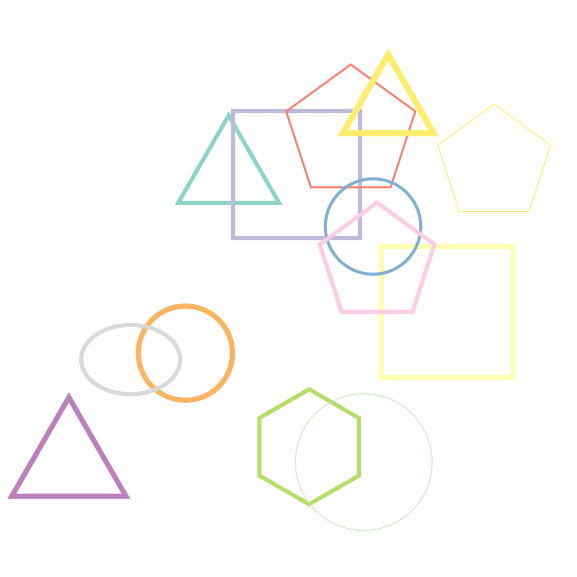[{"shape": "triangle", "thickness": 2, "radius": 0.5, "center": [0.396, 0.698]}, {"shape": "square", "thickness": 2.5, "radius": 0.57, "center": [0.773, 0.46]}, {"shape": "square", "thickness": 2, "radius": 0.55, "center": [0.513, 0.697]}, {"shape": "pentagon", "thickness": 1, "radius": 0.59, "center": [0.607, 0.77]}, {"shape": "circle", "thickness": 1.5, "radius": 0.41, "center": [0.646, 0.607]}, {"shape": "circle", "thickness": 2.5, "radius": 0.41, "center": [0.321, 0.388]}, {"shape": "hexagon", "thickness": 2, "radius": 0.5, "center": [0.535, 0.225]}, {"shape": "pentagon", "thickness": 2, "radius": 0.52, "center": [0.653, 0.544]}, {"shape": "oval", "thickness": 2, "radius": 0.43, "center": [0.226, 0.376]}, {"shape": "triangle", "thickness": 2.5, "radius": 0.57, "center": [0.119, 0.197]}, {"shape": "circle", "thickness": 0.5, "radius": 0.59, "center": [0.63, 0.199]}, {"shape": "pentagon", "thickness": 0.5, "radius": 0.51, "center": [0.856, 0.716]}, {"shape": "triangle", "thickness": 3, "radius": 0.45, "center": [0.672, 0.814]}]